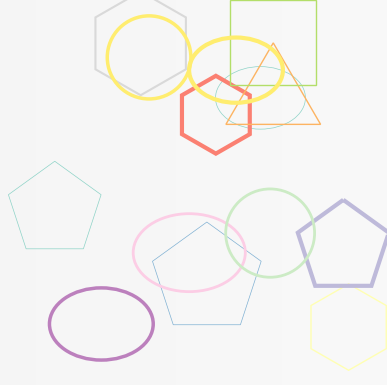[{"shape": "oval", "thickness": 0.5, "radius": 0.58, "center": [0.672, 0.746]}, {"shape": "pentagon", "thickness": 0.5, "radius": 0.63, "center": [0.141, 0.455]}, {"shape": "hexagon", "thickness": 1, "radius": 0.56, "center": [0.9, 0.15]}, {"shape": "pentagon", "thickness": 3, "radius": 0.62, "center": [0.886, 0.357]}, {"shape": "hexagon", "thickness": 3, "radius": 0.51, "center": [0.557, 0.702]}, {"shape": "pentagon", "thickness": 0.5, "radius": 0.74, "center": [0.534, 0.276]}, {"shape": "triangle", "thickness": 1, "radius": 0.71, "center": [0.705, 0.748]}, {"shape": "square", "thickness": 1, "radius": 0.55, "center": [0.705, 0.89]}, {"shape": "oval", "thickness": 2, "radius": 0.72, "center": [0.488, 0.344]}, {"shape": "hexagon", "thickness": 1.5, "radius": 0.67, "center": [0.363, 0.887]}, {"shape": "oval", "thickness": 2.5, "radius": 0.67, "center": [0.262, 0.159]}, {"shape": "circle", "thickness": 2, "radius": 0.57, "center": [0.697, 0.395]}, {"shape": "oval", "thickness": 3, "radius": 0.61, "center": [0.609, 0.818]}, {"shape": "circle", "thickness": 2.5, "radius": 0.54, "center": [0.385, 0.851]}]